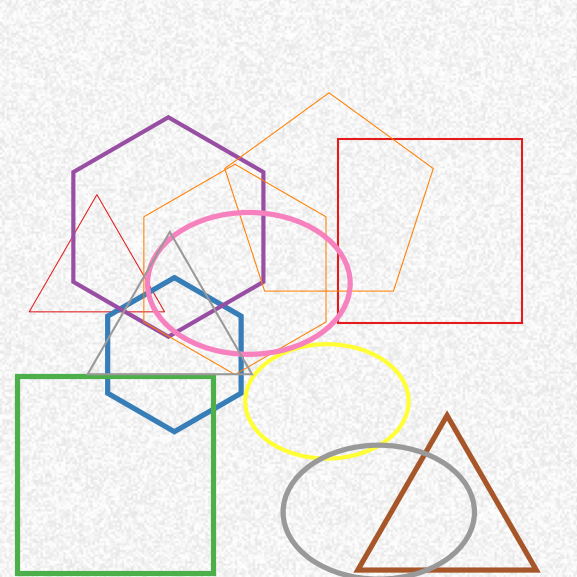[{"shape": "triangle", "thickness": 0.5, "radius": 0.68, "center": [0.168, 0.527]}, {"shape": "square", "thickness": 1, "radius": 0.8, "center": [0.744, 0.599]}, {"shape": "hexagon", "thickness": 2.5, "radius": 0.67, "center": [0.302, 0.385]}, {"shape": "square", "thickness": 2.5, "radius": 0.85, "center": [0.199, 0.178]}, {"shape": "hexagon", "thickness": 2, "radius": 0.95, "center": [0.292, 0.606]}, {"shape": "pentagon", "thickness": 0.5, "radius": 0.95, "center": [0.57, 0.649]}, {"shape": "hexagon", "thickness": 0.5, "radius": 0.91, "center": [0.407, 0.533]}, {"shape": "oval", "thickness": 2, "radius": 0.71, "center": [0.566, 0.304]}, {"shape": "triangle", "thickness": 2.5, "radius": 0.89, "center": [0.774, 0.101]}, {"shape": "oval", "thickness": 2.5, "radius": 0.88, "center": [0.431, 0.508]}, {"shape": "oval", "thickness": 2.5, "radius": 0.83, "center": [0.656, 0.112]}, {"shape": "triangle", "thickness": 1, "radius": 0.82, "center": [0.294, 0.433]}]